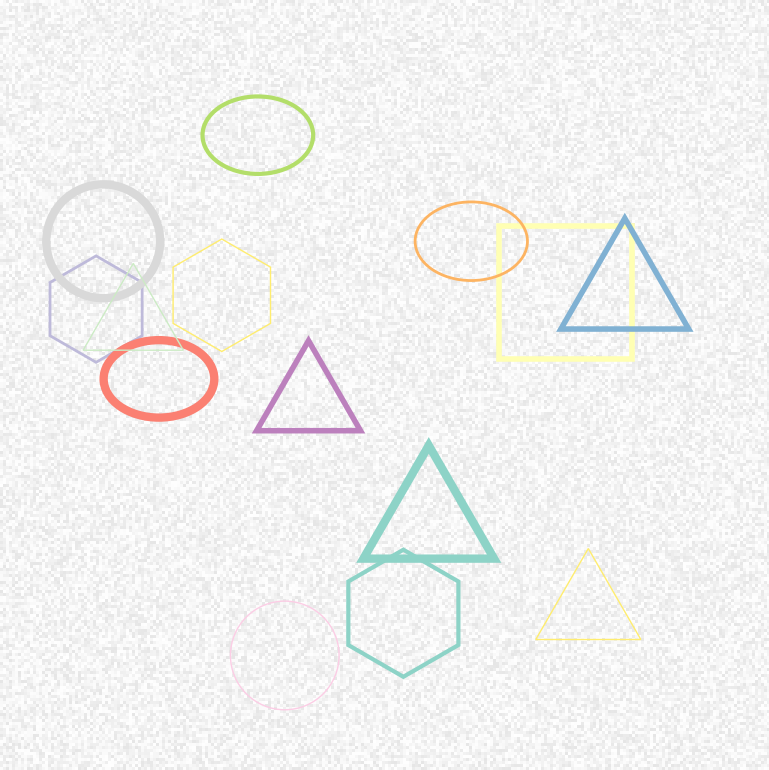[{"shape": "triangle", "thickness": 3, "radius": 0.49, "center": [0.557, 0.324]}, {"shape": "hexagon", "thickness": 1.5, "radius": 0.41, "center": [0.524, 0.204]}, {"shape": "square", "thickness": 2, "radius": 0.43, "center": [0.734, 0.62]}, {"shape": "hexagon", "thickness": 1, "radius": 0.35, "center": [0.125, 0.599]}, {"shape": "oval", "thickness": 3, "radius": 0.36, "center": [0.206, 0.508]}, {"shape": "triangle", "thickness": 2, "radius": 0.48, "center": [0.811, 0.621]}, {"shape": "oval", "thickness": 1, "radius": 0.36, "center": [0.612, 0.687]}, {"shape": "oval", "thickness": 1.5, "radius": 0.36, "center": [0.335, 0.824]}, {"shape": "circle", "thickness": 0.5, "radius": 0.35, "center": [0.37, 0.149]}, {"shape": "circle", "thickness": 3, "radius": 0.37, "center": [0.134, 0.687]}, {"shape": "triangle", "thickness": 2, "radius": 0.39, "center": [0.401, 0.48]}, {"shape": "triangle", "thickness": 0.5, "radius": 0.38, "center": [0.173, 0.583]}, {"shape": "hexagon", "thickness": 0.5, "radius": 0.37, "center": [0.288, 0.617]}, {"shape": "triangle", "thickness": 0.5, "radius": 0.39, "center": [0.764, 0.209]}]